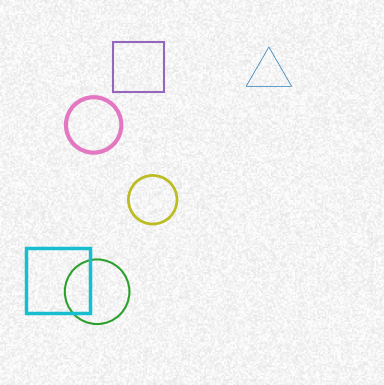[{"shape": "triangle", "thickness": 0.5, "radius": 0.34, "center": [0.698, 0.81]}, {"shape": "circle", "thickness": 1.5, "radius": 0.42, "center": [0.252, 0.242]}, {"shape": "square", "thickness": 1.5, "radius": 0.33, "center": [0.36, 0.827]}, {"shape": "circle", "thickness": 3, "radius": 0.36, "center": [0.243, 0.676]}, {"shape": "circle", "thickness": 2, "radius": 0.32, "center": [0.397, 0.481]}, {"shape": "square", "thickness": 2.5, "radius": 0.42, "center": [0.151, 0.272]}]